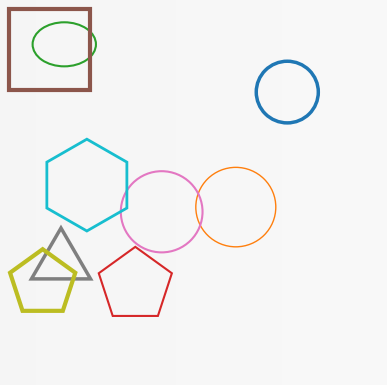[{"shape": "circle", "thickness": 2.5, "radius": 0.4, "center": [0.741, 0.761]}, {"shape": "circle", "thickness": 1, "radius": 0.52, "center": [0.609, 0.462]}, {"shape": "oval", "thickness": 1.5, "radius": 0.41, "center": [0.166, 0.885]}, {"shape": "pentagon", "thickness": 1.5, "radius": 0.5, "center": [0.349, 0.26]}, {"shape": "square", "thickness": 3, "radius": 0.52, "center": [0.128, 0.872]}, {"shape": "circle", "thickness": 1.5, "radius": 0.53, "center": [0.417, 0.45]}, {"shape": "triangle", "thickness": 2.5, "radius": 0.44, "center": [0.157, 0.32]}, {"shape": "pentagon", "thickness": 3, "radius": 0.44, "center": [0.11, 0.264]}, {"shape": "hexagon", "thickness": 2, "radius": 0.6, "center": [0.224, 0.519]}]